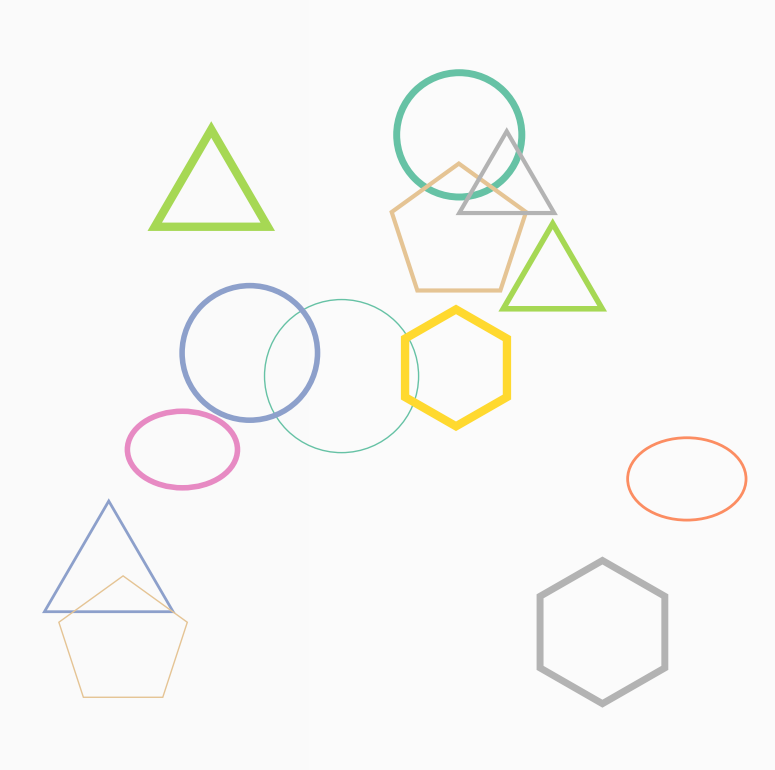[{"shape": "circle", "thickness": 2.5, "radius": 0.4, "center": [0.593, 0.825]}, {"shape": "circle", "thickness": 0.5, "radius": 0.5, "center": [0.441, 0.512]}, {"shape": "oval", "thickness": 1, "radius": 0.38, "center": [0.886, 0.378]}, {"shape": "circle", "thickness": 2, "radius": 0.44, "center": [0.322, 0.542]}, {"shape": "triangle", "thickness": 1, "radius": 0.48, "center": [0.14, 0.253]}, {"shape": "oval", "thickness": 2, "radius": 0.36, "center": [0.235, 0.416]}, {"shape": "triangle", "thickness": 2, "radius": 0.37, "center": [0.713, 0.636]}, {"shape": "triangle", "thickness": 3, "radius": 0.42, "center": [0.273, 0.748]}, {"shape": "hexagon", "thickness": 3, "radius": 0.38, "center": [0.588, 0.522]}, {"shape": "pentagon", "thickness": 1.5, "radius": 0.46, "center": [0.592, 0.696]}, {"shape": "pentagon", "thickness": 0.5, "radius": 0.44, "center": [0.159, 0.165]}, {"shape": "hexagon", "thickness": 2.5, "radius": 0.46, "center": [0.777, 0.179]}, {"shape": "triangle", "thickness": 1.5, "radius": 0.35, "center": [0.654, 0.759]}]